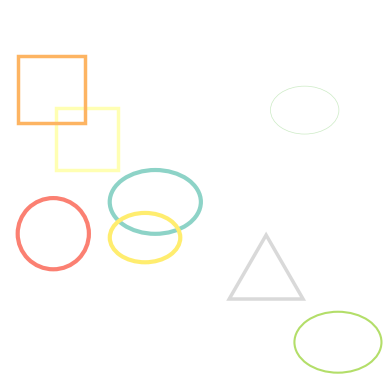[{"shape": "oval", "thickness": 3, "radius": 0.59, "center": [0.403, 0.476]}, {"shape": "square", "thickness": 2.5, "radius": 0.4, "center": [0.226, 0.638]}, {"shape": "circle", "thickness": 3, "radius": 0.46, "center": [0.138, 0.393]}, {"shape": "square", "thickness": 2.5, "radius": 0.44, "center": [0.134, 0.767]}, {"shape": "oval", "thickness": 1.5, "radius": 0.57, "center": [0.878, 0.111]}, {"shape": "triangle", "thickness": 2.5, "radius": 0.55, "center": [0.691, 0.279]}, {"shape": "oval", "thickness": 0.5, "radius": 0.44, "center": [0.791, 0.714]}, {"shape": "oval", "thickness": 3, "radius": 0.46, "center": [0.377, 0.383]}]